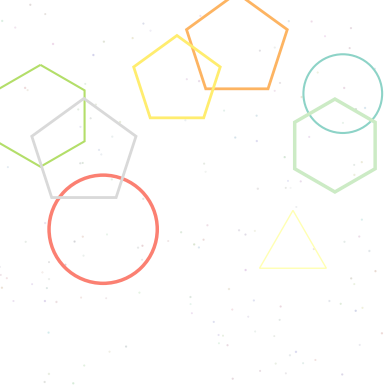[{"shape": "circle", "thickness": 1.5, "radius": 0.51, "center": [0.89, 0.757]}, {"shape": "triangle", "thickness": 1, "radius": 0.5, "center": [0.761, 0.353]}, {"shape": "circle", "thickness": 2.5, "radius": 0.7, "center": [0.268, 0.405]}, {"shape": "pentagon", "thickness": 2, "radius": 0.69, "center": [0.615, 0.881]}, {"shape": "hexagon", "thickness": 1.5, "radius": 0.66, "center": [0.105, 0.699]}, {"shape": "pentagon", "thickness": 2, "radius": 0.71, "center": [0.218, 0.602]}, {"shape": "hexagon", "thickness": 2.5, "radius": 0.6, "center": [0.87, 0.622]}, {"shape": "pentagon", "thickness": 2, "radius": 0.59, "center": [0.46, 0.79]}]